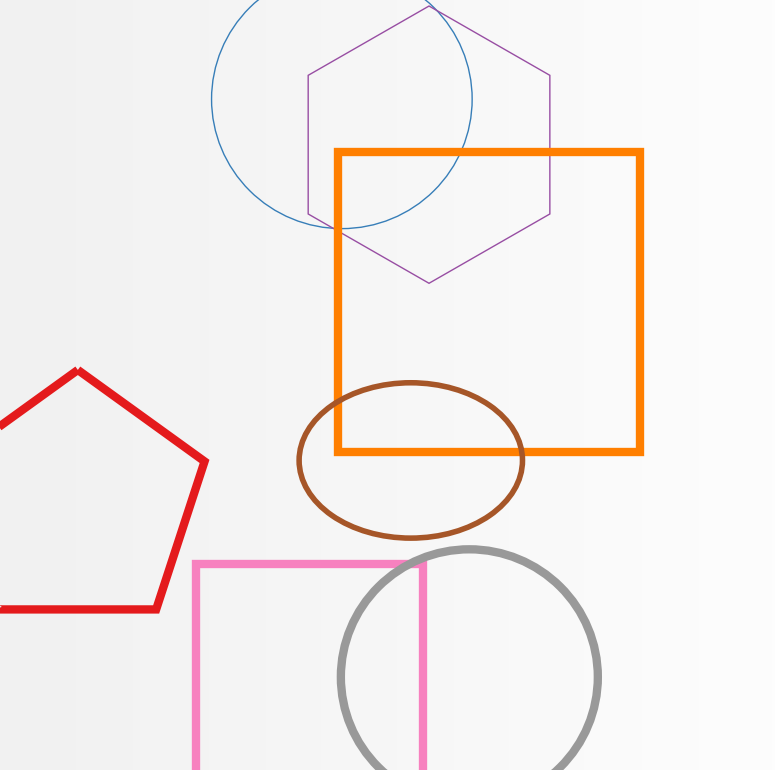[{"shape": "pentagon", "thickness": 3, "radius": 0.86, "center": [0.1, 0.348]}, {"shape": "circle", "thickness": 0.5, "radius": 0.84, "center": [0.441, 0.871]}, {"shape": "hexagon", "thickness": 0.5, "radius": 0.9, "center": [0.554, 0.812]}, {"shape": "square", "thickness": 3, "radius": 0.97, "center": [0.631, 0.608]}, {"shape": "oval", "thickness": 2, "radius": 0.72, "center": [0.53, 0.402]}, {"shape": "square", "thickness": 3, "radius": 0.73, "center": [0.4, 0.121]}, {"shape": "circle", "thickness": 3, "radius": 0.83, "center": [0.606, 0.121]}]